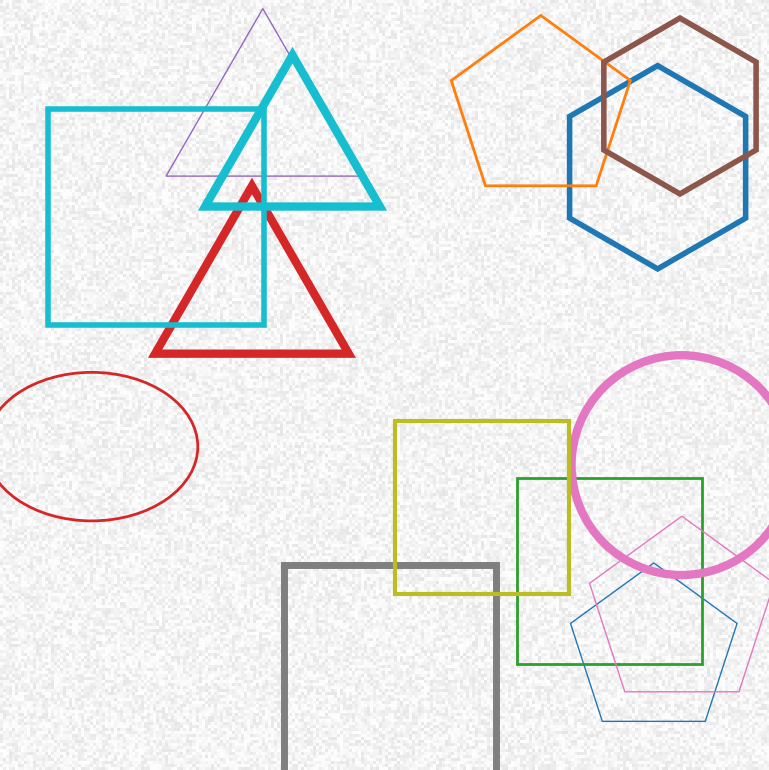[{"shape": "hexagon", "thickness": 2, "radius": 0.66, "center": [0.854, 0.783]}, {"shape": "pentagon", "thickness": 0.5, "radius": 0.57, "center": [0.849, 0.155]}, {"shape": "pentagon", "thickness": 1, "radius": 0.61, "center": [0.702, 0.858]}, {"shape": "square", "thickness": 1, "radius": 0.6, "center": [0.792, 0.259]}, {"shape": "oval", "thickness": 1, "radius": 0.69, "center": [0.119, 0.42]}, {"shape": "triangle", "thickness": 3, "radius": 0.73, "center": [0.327, 0.613]}, {"shape": "triangle", "thickness": 0.5, "radius": 0.73, "center": [0.341, 0.844]}, {"shape": "hexagon", "thickness": 2, "radius": 0.57, "center": [0.883, 0.862]}, {"shape": "circle", "thickness": 3, "radius": 0.71, "center": [0.885, 0.396]}, {"shape": "pentagon", "thickness": 0.5, "radius": 0.63, "center": [0.886, 0.204]}, {"shape": "square", "thickness": 2.5, "radius": 0.69, "center": [0.507, 0.129]}, {"shape": "square", "thickness": 1.5, "radius": 0.56, "center": [0.626, 0.341]}, {"shape": "square", "thickness": 2, "radius": 0.7, "center": [0.203, 0.718]}, {"shape": "triangle", "thickness": 3, "radius": 0.66, "center": [0.38, 0.797]}]